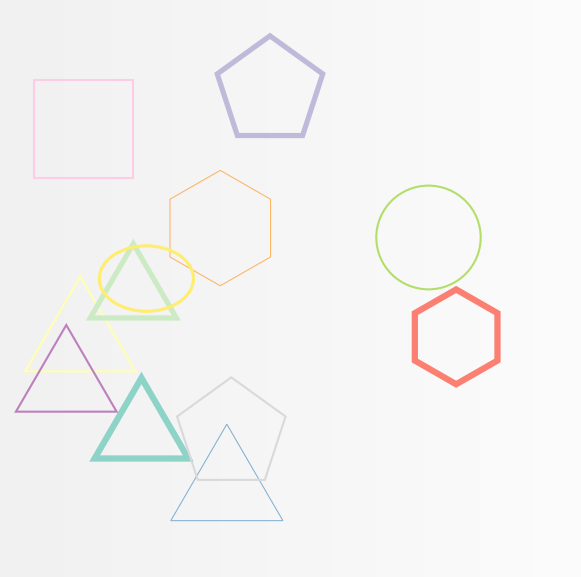[{"shape": "triangle", "thickness": 3, "radius": 0.47, "center": [0.243, 0.252]}, {"shape": "triangle", "thickness": 1, "radius": 0.55, "center": [0.138, 0.411]}, {"shape": "pentagon", "thickness": 2.5, "radius": 0.48, "center": [0.464, 0.842]}, {"shape": "hexagon", "thickness": 3, "radius": 0.41, "center": [0.785, 0.416]}, {"shape": "triangle", "thickness": 0.5, "radius": 0.56, "center": [0.39, 0.153]}, {"shape": "hexagon", "thickness": 0.5, "radius": 0.5, "center": [0.379, 0.604]}, {"shape": "circle", "thickness": 1, "radius": 0.45, "center": [0.737, 0.588]}, {"shape": "square", "thickness": 1, "radius": 0.42, "center": [0.144, 0.776]}, {"shape": "pentagon", "thickness": 1, "radius": 0.49, "center": [0.398, 0.248]}, {"shape": "triangle", "thickness": 1, "radius": 0.5, "center": [0.114, 0.336]}, {"shape": "triangle", "thickness": 2.5, "radius": 0.43, "center": [0.229, 0.491]}, {"shape": "oval", "thickness": 1.5, "radius": 0.4, "center": [0.252, 0.517]}]